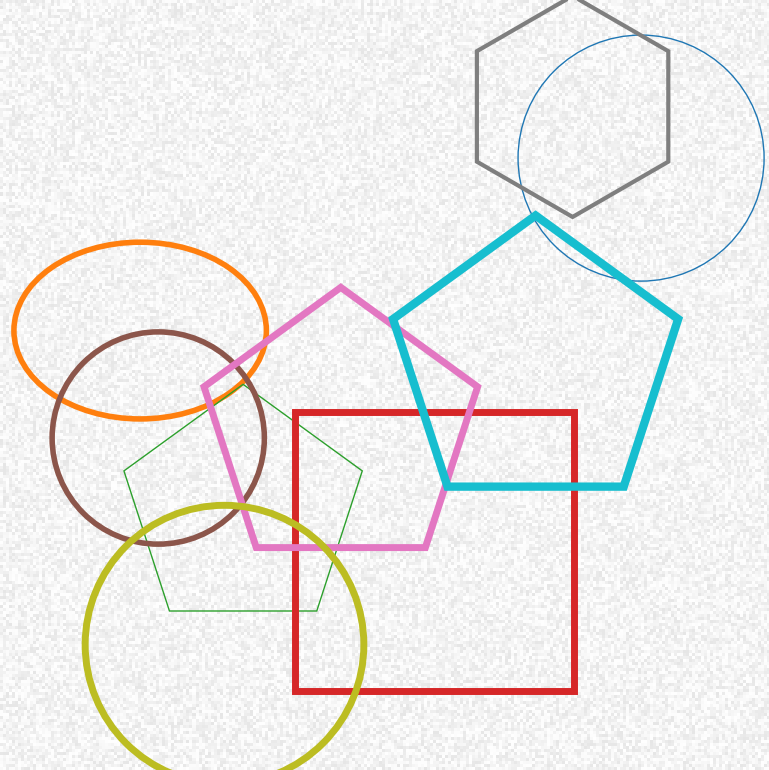[{"shape": "circle", "thickness": 0.5, "radius": 0.8, "center": [0.833, 0.795]}, {"shape": "oval", "thickness": 2, "radius": 0.82, "center": [0.182, 0.571]}, {"shape": "pentagon", "thickness": 0.5, "radius": 0.81, "center": [0.316, 0.338]}, {"shape": "square", "thickness": 2.5, "radius": 0.91, "center": [0.564, 0.284]}, {"shape": "circle", "thickness": 2, "radius": 0.69, "center": [0.206, 0.431]}, {"shape": "pentagon", "thickness": 2.5, "radius": 0.93, "center": [0.443, 0.44]}, {"shape": "hexagon", "thickness": 1.5, "radius": 0.72, "center": [0.744, 0.862]}, {"shape": "circle", "thickness": 2.5, "radius": 0.9, "center": [0.292, 0.163]}, {"shape": "pentagon", "thickness": 3, "radius": 0.97, "center": [0.696, 0.525]}]